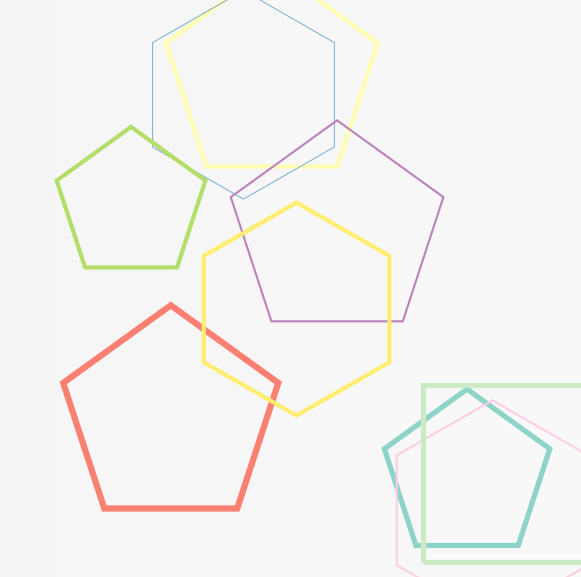[{"shape": "pentagon", "thickness": 2.5, "radius": 0.75, "center": [0.804, 0.176]}, {"shape": "pentagon", "thickness": 2, "radius": 0.96, "center": [0.468, 0.866]}, {"shape": "pentagon", "thickness": 3, "radius": 0.97, "center": [0.294, 0.276]}, {"shape": "hexagon", "thickness": 0.5, "radius": 0.9, "center": [0.419, 0.835]}, {"shape": "pentagon", "thickness": 2, "radius": 0.67, "center": [0.225, 0.645]}, {"shape": "hexagon", "thickness": 1, "radius": 0.95, "center": [0.847, 0.116]}, {"shape": "pentagon", "thickness": 1, "radius": 0.96, "center": [0.58, 0.598]}, {"shape": "square", "thickness": 2.5, "radius": 0.77, "center": [0.881, 0.179]}, {"shape": "hexagon", "thickness": 2, "radius": 0.92, "center": [0.51, 0.464]}]